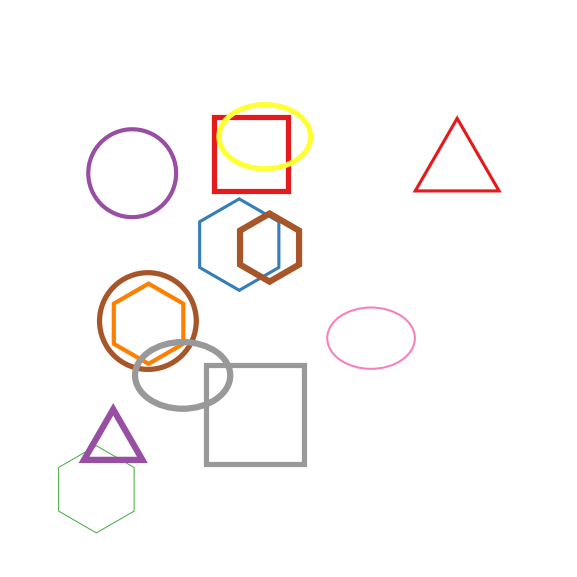[{"shape": "square", "thickness": 2.5, "radius": 0.32, "center": [0.435, 0.732]}, {"shape": "triangle", "thickness": 1.5, "radius": 0.42, "center": [0.792, 0.71]}, {"shape": "hexagon", "thickness": 1.5, "radius": 0.4, "center": [0.414, 0.576]}, {"shape": "hexagon", "thickness": 0.5, "radius": 0.38, "center": [0.167, 0.152]}, {"shape": "circle", "thickness": 2, "radius": 0.38, "center": [0.229, 0.699]}, {"shape": "triangle", "thickness": 3, "radius": 0.29, "center": [0.196, 0.232]}, {"shape": "hexagon", "thickness": 2, "radius": 0.35, "center": [0.257, 0.439]}, {"shape": "oval", "thickness": 2.5, "radius": 0.4, "center": [0.459, 0.762]}, {"shape": "circle", "thickness": 2.5, "radius": 0.42, "center": [0.256, 0.443]}, {"shape": "hexagon", "thickness": 3, "radius": 0.29, "center": [0.467, 0.57]}, {"shape": "oval", "thickness": 1, "radius": 0.38, "center": [0.643, 0.414]}, {"shape": "oval", "thickness": 3, "radius": 0.41, "center": [0.316, 0.349]}, {"shape": "square", "thickness": 2.5, "radius": 0.43, "center": [0.442, 0.282]}]